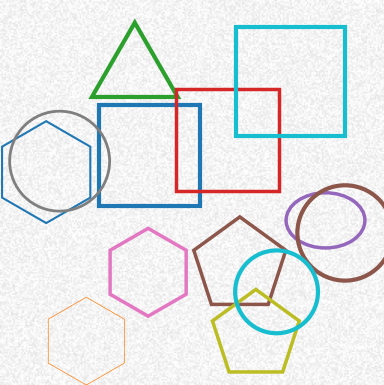[{"shape": "hexagon", "thickness": 1.5, "radius": 0.66, "center": [0.12, 0.553]}, {"shape": "square", "thickness": 3, "radius": 0.66, "center": [0.388, 0.596]}, {"shape": "hexagon", "thickness": 0.5, "radius": 0.57, "center": [0.224, 0.114]}, {"shape": "triangle", "thickness": 3, "radius": 0.64, "center": [0.35, 0.812]}, {"shape": "square", "thickness": 2.5, "radius": 0.66, "center": [0.591, 0.637]}, {"shape": "oval", "thickness": 2.5, "radius": 0.51, "center": [0.845, 0.428]}, {"shape": "pentagon", "thickness": 2.5, "radius": 0.63, "center": [0.623, 0.311]}, {"shape": "circle", "thickness": 3, "radius": 0.62, "center": [0.896, 0.395]}, {"shape": "hexagon", "thickness": 2.5, "radius": 0.57, "center": [0.385, 0.293]}, {"shape": "circle", "thickness": 2, "radius": 0.65, "center": [0.155, 0.581]}, {"shape": "pentagon", "thickness": 2.5, "radius": 0.59, "center": [0.665, 0.13]}, {"shape": "circle", "thickness": 3, "radius": 0.54, "center": [0.718, 0.242]}, {"shape": "square", "thickness": 3, "radius": 0.71, "center": [0.755, 0.788]}]